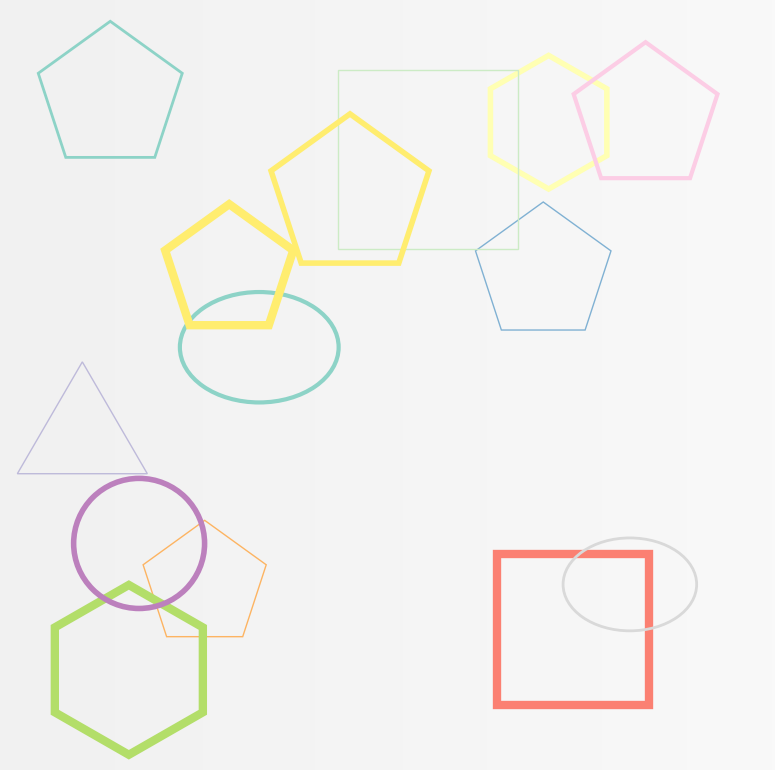[{"shape": "pentagon", "thickness": 1, "radius": 0.49, "center": [0.142, 0.875]}, {"shape": "oval", "thickness": 1.5, "radius": 0.51, "center": [0.335, 0.549]}, {"shape": "hexagon", "thickness": 2, "radius": 0.43, "center": [0.708, 0.841]}, {"shape": "triangle", "thickness": 0.5, "radius": 0.48, "center": [0.106, 0.433]}, {"shape": "square", "thickness": 3, "radius": 0.49, "center": [0.739, 0.183]}, {"shape": "pentagon", "thickness": 0.5, "radius": 0.46, "center": [0.701, 0.646]}, {"shape": "pentagon", "thickness": 0.5, "radius": 0.42, "center": [0.264, 0.241]}, {"shape": "hexagon", "thickness": 3, "radius": 0.55, "center": [0.166, 0.13]}, {"shape": "pentagon", "thickness": 1.5, "radius": 0.49, "center": [0.833, 0.848]}, {"shape": "oval", "thickness": 1, "radius": 0.43, "center": [0.813, 0.241]}, {"shape": "circle", "thickness": 2, "radius": 0.42, "center": [0.179, 0.294]}, {"shape": "square", "thickness": 0.5, "radius": 0.58, "center": [0.553, 0.793]}, {"shape": "pentagon", "thickness": 2, "radius": 0.54, "center": [0.452, 0.745]}, {"shape": "pentagon", "thickness": 3, "radius": 0.43, "center": [0.296, 0.648]}]